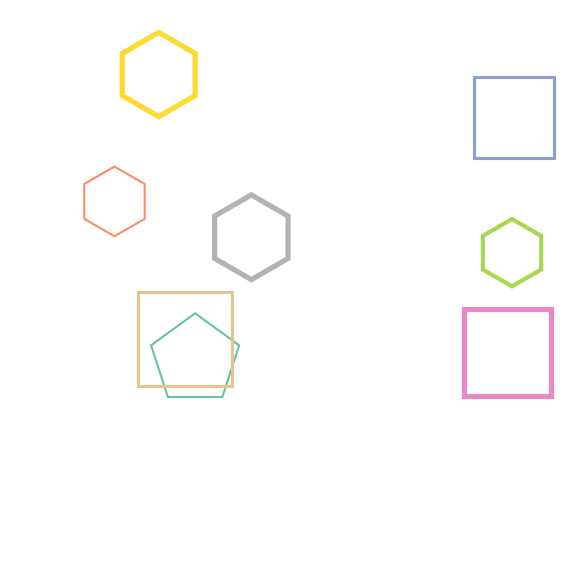[{"shape": "pentagon", "thickness": 1, "radius": 0.4, "center": [0.338, 0.376]}, {"shape": "hexagon", "thickness": 1, "radius": 0.3, "center": [0.198, 0.65]}, {"shape": "square", "thickness": 1.5, "radius": 0.35, "center": [0.889, 0.796]}, {"shape": "square", "thickness": 2.5, "radius": 0.38, "center": [0.879, 0.389]}, {"shape": "hexagon", "thickness": 2, "radius": 0.29, "center": [0.887, 0.562]}, {"shape": "hexagon", "thickness": 2.5, "radius": 0.36, "center": [0.275, 0.87]}, {"shape": "square", "thickness": 1.5, "radius": 0.41, "center": [0.321, 0.412]}, {"shape": "hexagon", "thickness": 2.5, "radius": 0.37, "center": [0.435, 0.588]}]